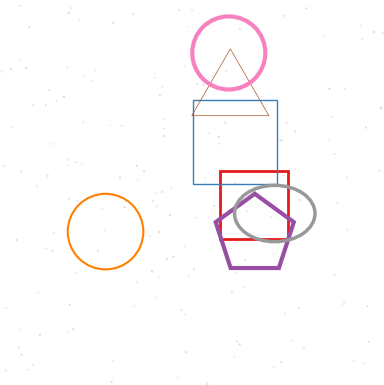[{"shape": "square", "thickness": 2, "radius": 0.44, "center": [0.659, 0.467]}, {"shape": "square", "thickness": 1, "radius": 0.54, "center": [0.61, 0.631]}, {"shape": "pentagon", "thickness": 3, "radius": 0.53, "center": [0.662, 0.39]}, {"shape": "circle", "thickness": 1.5, "radius": 0.49, "center": [0.274, 0.398]}, {"shape": "triangle", "thickness": 0.5, "radius": 0.58, "center": [0.598, 0.757]}, {"shape": "circle", "thickness": 3, "radius": 0.47, "center": [0.594, 0.862]}, {"shape": "oval", "thickness": 2.5, "radius": 0.52, "center": [0.714, 0.445]}]